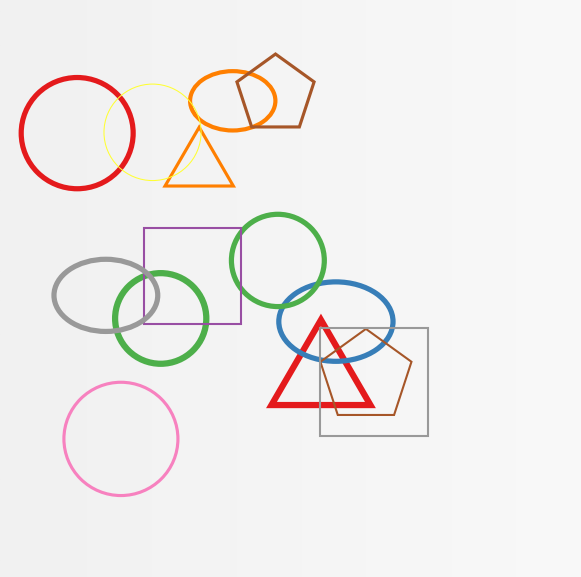[{"shape": "triangle", "thickness": 3, "radius": 0.49, "center": [0.552, 0.347]}, {"shape": "circle", "thickness": 2.5, "radius": 0.48, "center": [0.133, 0.769]}, {"shape": "oval", "thickness": 2.5, "radius": 0.49, "center": [0.578, 0.442]}, {"shape": "circle", "thickness": 3, "radius": 0.39, "center": [0.276, 0.448]}, {"shape": "circle", "thickness": 2.5, "radius": 0.4, "center": [0.478, 0.548]}, {"shape": "square", "thickness": 1, "radius": 0.42, "center": [0.331, 0.521]}, {"shape": "oval", "thickness": 2, "radius": 0.37, "center": [0.4, 0.825]}, {"shape": "triangle", "thickness": 1.5, "radius": 0.34, "center": [0.343, 0.711]}, {"shape": "circle", "thickness": 0.5, "radius": 0.42, "center": [0.262, 0.77]}, {"shape": "pentagon", "thickness": 1, "radius": 0.41, "center": [0.63, 0.347]}, {"shape": "pentagon", "thickness": 1.5, "radius": 0.35, "center": [0.474, 0.836]}, {"shape": "circle", "thickness": 1.5, "radius": 0.49, "center": [0.208, 0.239]}, {"shape": "square", "thickness": 1, "radius": 0.47, "center": [0.644, 0.337]}, {"shape": "oval", "thickness": 2.5, "radius": 0.45, "center": [0.182, 0.488]}]